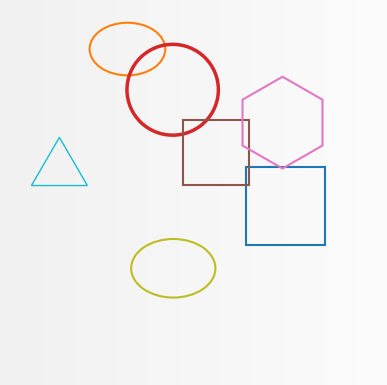[{"shape": "square", "thickness": 1.5, "radius": 0.51, "center": [0.737, 0.465]}, {"shape": "oval", "thickness": 1.5, "radius": 0.49, "center": [0.329, 0.873]}, {"shape": "circle", "thickness": 2.5, "radius": 0.59, "center": [0.446, 0.767]}, {"shape": "square", "thickness": 1.5, "radius": 0.42, "center": [0.558, 0.603]}, {"shape": "hexagon", "thickness": 1.5, "radius": 0.6, "center": [0.729, 0.682]}, {"shape": "oval", "thickness": 1.5, "radius": 0.54, "center": [0.447, 0.303]}, {"shape": "triangle", "thickness": 1, "radius": 0.42, "center": [0.153, 0.56]}]